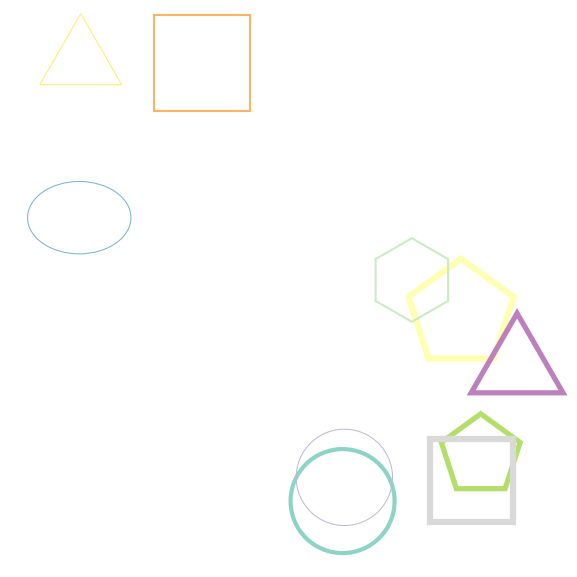[{"shape": "circle", "thickness": 2, "radius": 0.45, "center": [0.593, 0.131]}, {"shape": "pentagon", "thickness": 3, "radius": 0.48, "center": [0.798, 0.456]}, {"shape": "circle", "thickness": 0.5, "radius": 0.42, "center": [0.596, 0.173]}, {"shape": "oval", "thickness": 0.5, "radius": 0.45, "center": [0.137, 0.622]}, {"shape": "square", "thickness": 1, "radius": 0.41, "center": [0.349, 0.89]}, {"shape": "pentagon", "thickness": 2.5, "radius": 0.36, "center": [0.832, 0.211]}, {"shape": "square", "thickness": 3, "radius": 0.36, "center": [0.817, 0.166]}, {"shape": "triangle", "thickness": 2.5, "radius": 0.46, "center": [0.895, 0.365]}, {"shape": "hexagon", "thickness": 1, "radius": 0.36, "center": [0.713, 0.514]}, {"shape": "triangle", "thickness": 0.5, "radius": 0.41, "center": [0.14, 0.894]}]